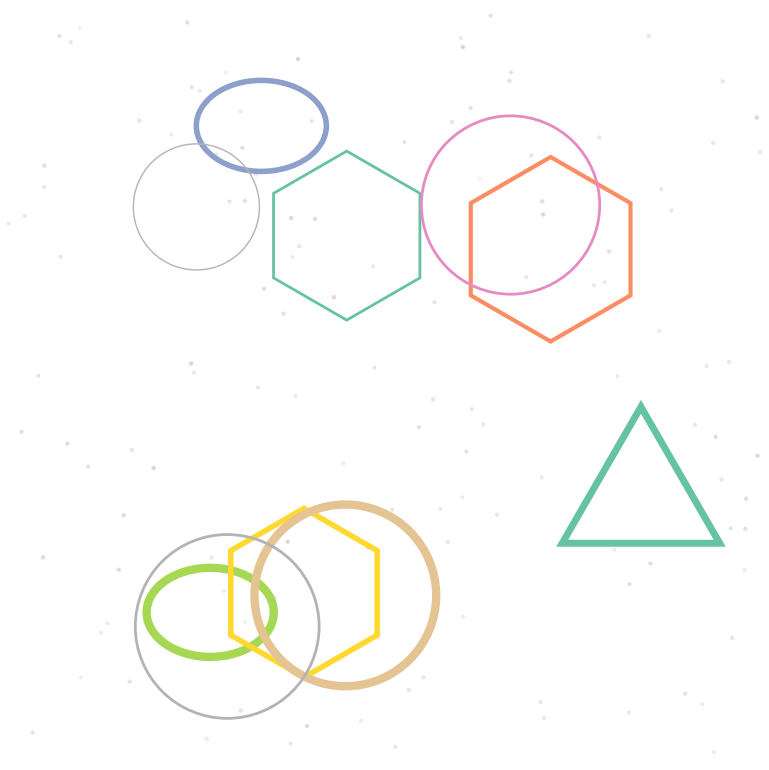[{"shape": "triangle", "thickness": 2.5, "radius": 0.59, "center": [0.832, 0.354]}, {"shape": "hexagon", "thickness": 1, "radius": 0.55, "center": [0.45, 0.694]}, {"shape": "hexagon", "thickness": 1.5, "radius": 0.6, "center": [0.715, 0.676]}, {"shape": "oval", "thickness": 2, "radius": 0.42, "center": [0.339, 0.837]}, {"shape": "circle", "thickness": 1, "radius": 0.58, "center": [0.663, 0.734]}, {"shape": "oval", "thickness": 3, "radius": 0.41, "center": [0.273, 0.205]}, {"shape": "hexagon", "thickness": 2, "radius": 0.55, "center": [0.395, 0.23]}, {"shape": "circle", "thickness": 3, "radius": 0.59, "center": [0.448, 0.227]}, {"shape": "circle", "thickness": 1, "radius": 0.6, "center": [0.295, 0.186]}, {"shape": "circle", "thickness": 0.5, "radius": 0.41, "center": [0.255, 0.731]}]